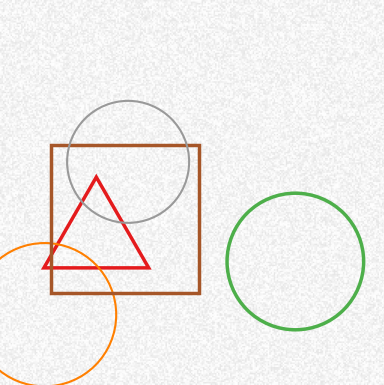[{"shape": "triangle", "thickness": 2.5, "radius": 0.79, "center": [0.25, 0.383]}, {"shape": "circle", "thickness": 2.5, "radius": 0.89, "center": [0.767, 0.321]}, {"shape": "circle", "thickness": 1.5, "radius": 0.93, "center": [0.116, 0.183]}, {"shape": "square", "thickness": 2.5, "radius": 0.96, "center": [0.324, 0.431]}, {"shape": "circle", "thickness": 1.5, "radius": 0.79, "center": [0.333, 0.58]}]